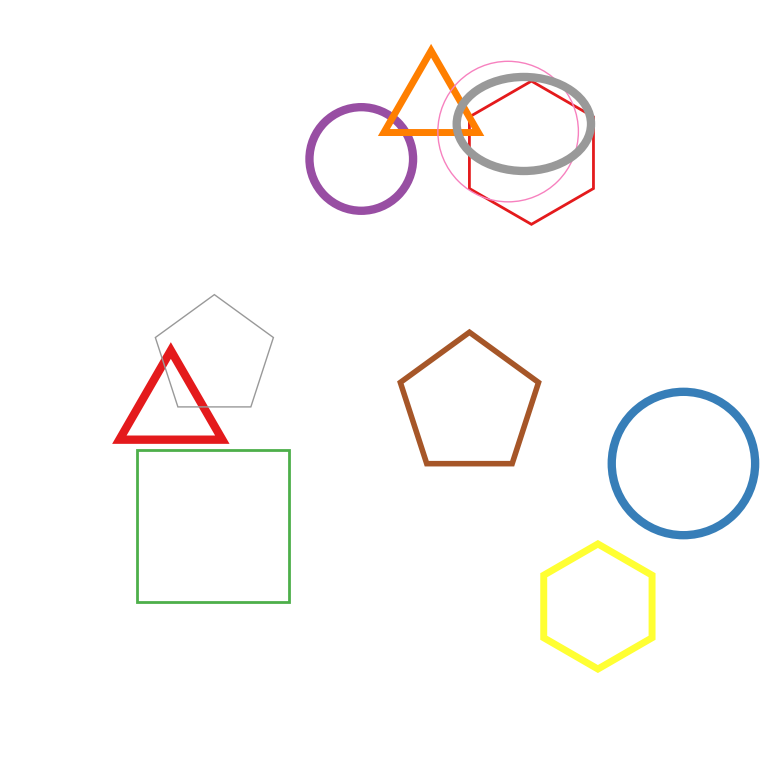[{"shape": "triangle", "thickness": 3, "radius": 0.39, "center": [0.222, 0.468]}, {"shape": "hexagon", "thickness": 1, "radius": 0.47, "center": [0.69, 0.802]}, {"shape": "circle", "thickness": 3, "radius": 0.47, "center": [0.888, 0.398]}, {"shape": "square", "thickness": 1, "radius": 0.5, "center": [0.277, 0.317]}, {"shape": "circle", "thickness": 3, "radius": 0.34, "center": [0.469, 0.794]}, {"shape": "triangle", "thickness": 2.5, "radius": 0.35, "center": [0.56, 0.863]}, {"shape": "hexagon", "thickness": 2.5, "radius": 0.41, "center": [0.776, 0.212]}, {"shape": "pentagon", "thickness": 2, "radius": 0.47, "center": [0.61, 0.474]}, {"shape": "circle", "thickness": 0.5, "radius": 0.46, "center": [0.66, 0.829]}, {"shape": "oval", "thickness": 3, "radius": 0.44, "center": [0.68, 0.839]}, {"shape": "pentagon", "thickness": 0.5, "radius": 0.4, "center": [0.278, 0.537]}]